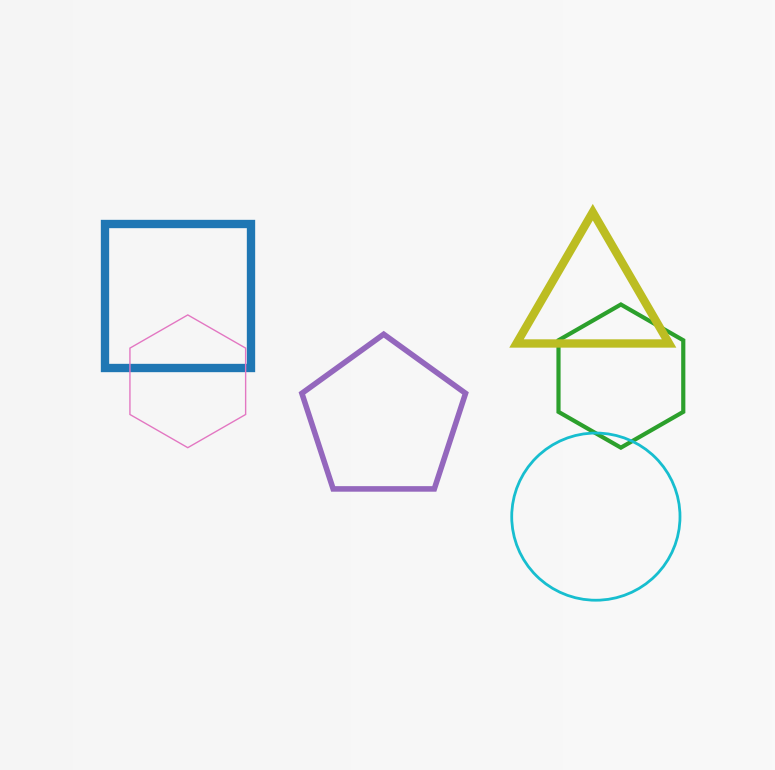[{"shape": "square", "thickness": 3, "radius": 0.47, "center": [0.23, 0.615]}, {"shape": "hexagon", "thickness": 1.5, "radius": 0.46, "center": [0.801, 0.512]}, {"shape": "pentagon", "thickness": 2, "radius": 0.56, "center": [0.495, 0.455]}, {"shape": "hexagon", "thickness": 0.5, "radius": 0.43, "center": [0.242, 0.505]}, {"shape": "triangle", "thickness": 3, "radius": 0.57, "center": [0.765, 0.611]}, {"shape": "circle", "thickness": 1, "radius": 0.54, "center": [0.769, 0.329]}]